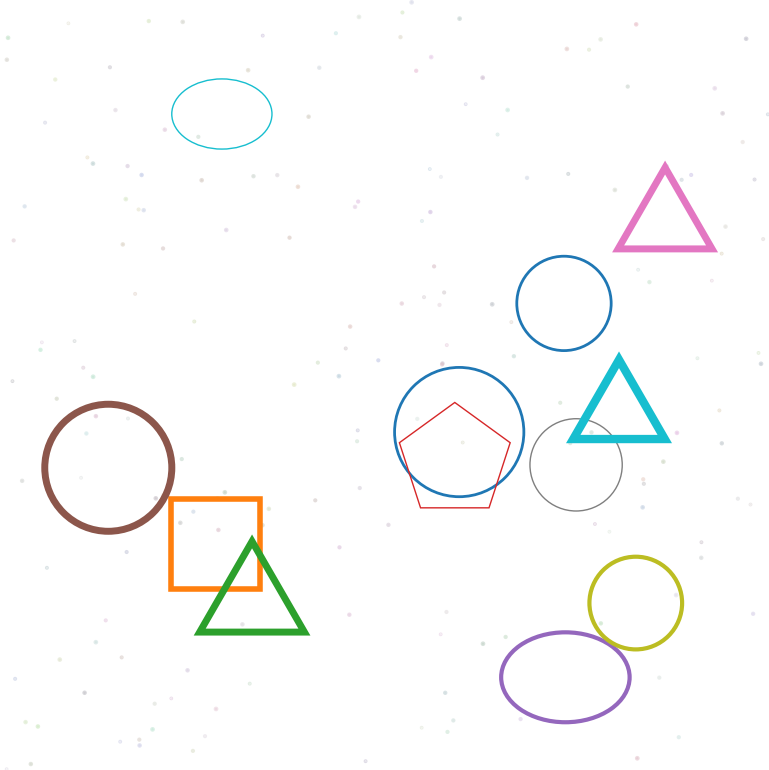[{"shape": "circle", "thickness": 1, "radius": 0.31, "center": [0.732, 0.606]}, {"shape": "circle", "thickness": 1, "radius": 0.42, "center": [0.596, 0.439]}, {"shape": "square", "thickness": 2, "radius": 0.29, "center": [0.28, 0.293]}, {"shape": "triangle", "thickness": 2.5, "radius": 0.39, "center": [0.327, 0.218]}, {"shape": "pentagon", "thickness": 0.5, "radius": 0.38, "center": [0.591, 0.402]}, {"shape": "oval", "thickness": 1.5, "radius": 0.42, "center": [0.734, 0.12]}, {"shape": "circle", "thickness": 2.5, "radius": 0.41, "center": [0.141, 0.393]}, {"shape": "triangle", "thickness": 2.5, "radius": 0.35, "center": [0.864, 0.712]}, {"shape": "circle", "thickness": 0.5, "radius": 0.3, "center": [0.748, 0.396]}, {"shape": "circle", "thickness": 1.5, "radius": 0.3, "center": [0.826, 0.217]}, {"shape": "triangle", "thickness": 3, "radius": 0.34, "center": [0.804, 0.464]}, {"shape": "oval", "thickness": 0.5, "radius": 0.33, "center": [0.288, 0.852]}]